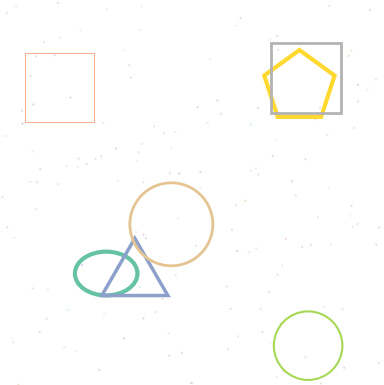[{"shape": "oval", "thickness": 3, "radius": 0.41, "center": [0.276, 0.29]}, {"shape": "square", "thickness": 0.5, "radius": 0.45, "center": [0.155, 0.774]}, {"shape": "triangle", "thickness": 2.5, "radius": 0.5, "center": [0.35, 0.282]}, {"shape": "circle", "thickness": 1.5, "radius": 0.45, "center": [0.8, 0.102]}, {"shape": "pentagon", "thickness": 3, "radius": 0.48, "center": [0.778, 0.774]}, {"shape": "circle", "thickness": 2, "radius": 0.54, "center": [0.445, 0.417]}, {"shape": "square", "thickness": 2, "radius": 0.46, "center": [0.795, 0.797]}]